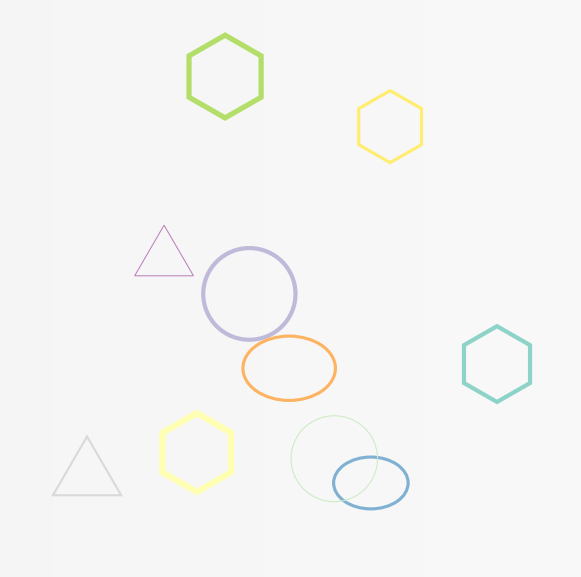[{"shape": "hexagon", "thickness": 2, "radius": 0.33, "center": [0.855, 0.369]}, {"shape": "hexagon", "thickness": 3, "radius": 0.34, "center": [0.338, 0.216]}, {"shape": "circle", "thickness": 2, "radius": 0.4, "center": [0.429, 0.49]}, {"shape": "oval", "thickness": 1.5, "radius": 0.32, "center": [0.638, 0.163]}, {"shape": "oval", "thickness": 1.5, "radius": 0.4, "center": [0.498, 0.361]}, {"shape": "hexagon", "thickness": 2.5, "radius": 0.36, "center": [0.387, 0.867]}, {"shape": "triangle", "thickness": 1, "radius": 0.34, "center": [0.15, 0.175]}, {"shape": "triangle", "thickness": 0.5, "radius": 0.29, "center": [0.282, 0.551]}, {"shape": "circle", "thickness": 0.5, "radius": 0.37, "center": [0.575, 0.205]}, {"shape": "hexagon", "thickness": 1.5, "radius": 0.31, "center": [0.671, 0.78]}]